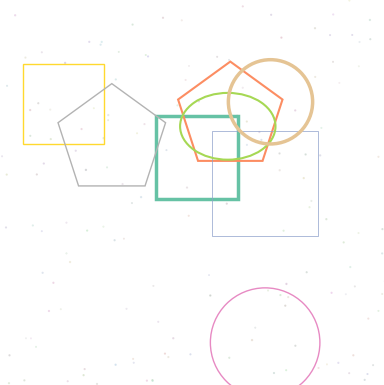[{"shape": "square", "thickness": 2.5, "radius": 0.53, "center": [0.511, 0.591]}, {"shape": "pentagon", "thickness": 1.5, "radius": 0.71, "center": [0.598, 0.697]}, {"shape": "square", "thickness": 0.5, "radius": 0.69, "center": [0.688, 0.523]}, {"shape": "circle", "thickness": 1, "radius": 0.71, "center": [0.689, 0.11]}, {"shape": "oval", "thickness": 1.5, "radius": 0.62, "center": [0.592, 0.672]}, {"shape": "square", "thickness": 1, "radius": 0.52, "center": [0.165, 0.73]}, {"shape": "circle", "thickness": 2.5, "radius": 0.55, "center": [0.703, 0.736]}, {"shape": "pentagon", "thickness": 1, "radius": 0.73, "center": [0.29, 0.636]}]